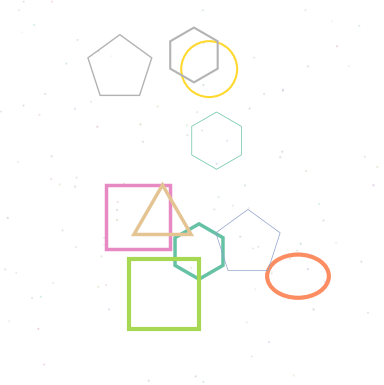[{"shape": "hexagon", "thickness": 0.5, "radius": 0.37, "center": [0.563, 0.635]}, {"shape": "hexagon", "thickness": 2.5, "radius": 0.36, "center": [0.517, 0.347]}, {"shape": "oval", "thickness": 3, "radius": 0.4, "center": [0.774, 0.283]}, {"shape": "pentagon", "thickness": 0.5, "radius": 0.44, "center": [0.644, 0.368]}, {"shape": "square", "thickness": 2.5, "radius": 0.42, "center": [0.358, 0.436]}, {"shape": "square", "thickness": 3, "radius": 0.45, "center": [0.426, 0.237]}, {"shape": "circle", "thickness": 1.5, "radius": 0.36, "center": [0.543, 0.82]}, {"shape": "triangle", "thickness": 2.5, "radius": 0.43, "center": [0.422, 0.434]}, {"shape": "pentagon", "thickness": 1, "radius": 0.44, "center": [0.311, 0.823]}, {"shape": "hexagon", "thickness": 1.5, "radius": 0.36, "center": [0.504, 0.857]}]